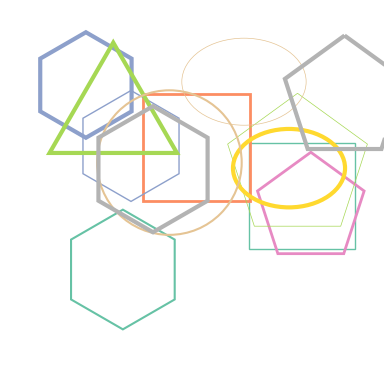[{"shape": "square", "thickness": 1, "radius": 0.69, "center": [0.784, 0.491]}, {"shape": "hexagon", "thickness": 1.5, "radius": 0.78, "center": [0.319, 0.3]}, {"shape": "square", "thickness": 2, "radius": 0.69, "center": [0.511, 0.616]}, {"shape": "hexagon", "thickness": 1, "radius": 0.72, "center": [0.34, 0.621]}, {"shape": "hexagon", "thickness": 3, "radius": 0.68, "center": [0.223, 0.779]}, {"shape": "pentagon", "thickness": 2, "radius": 0.73, "center": [0.807, 0.459]}, {"shape": "pentagon", "thickness": 0.5, "radius": 0.95, "center": [0.773, 0.567]}, {"shape": "triangle", "thickness": 3, "radius": 0.96, "center": [0.294, 0.698]}, {"shape": "oval", "thickness": 3, "radius": 0.73, "center": [0.751, 0.563]}, {"shape": "oval", "thickness": 0.5, "radius": 0.81, "center": [0.634, 0.788]}, {"shape": "circle", "thickness": 1.5, "radius": 0.94, "center": [0.44, 0.578]}, {"shape": "pentagon", "thickness": 3, "radius": 0.81, "center": [0.895, 0.745]}, {"shape": "hexagon", "thickness": 3, "radius": 0.82, "center": [0.397, 0.561]}]